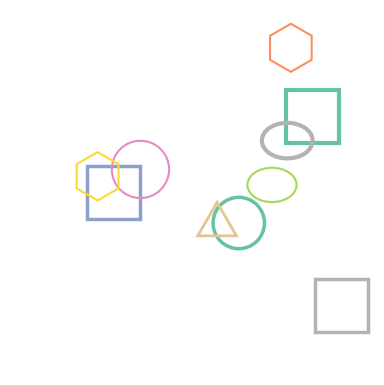[{"shape": "square", "thickness": 3, "radius": 0.35, "center": [0.812, 0.697]}, {"shape": "circle", "thickness": 2.5, "radius": 0.33, "center": [0.62, 0.421]}, {"shape": "hexagon", "thickness": 1.5, "radius": 0.31, "center": [0.755, 0.876]}, {"shape": "square", "thickness": 2.5, "radius": 0.35, "center": [0.295, 0.5]}, {"shape": "circle", "thickness": 1.5, "radius": 0.37, "center": [0.365, 0.56]}, {"shape": "oval", "thickness": 1.5, "radius": 0.32, "center": [0.706, 0.52]}, {"shape": "hexagon", "thickness": 1.5, "radius": 0.31, "center": [0.253, 0.542]}, {"shape": "triangle", "thickness": 2, "radius": 0.29, "center": [0.564, 0.416]}, {"shape": "square", "thickness": 2.5, "radius": 0.35, "center": [0.886, 0.207]}, {"shape": "oval", "thickness": 3, "radius": 0.33, "center": [0.746, 0.635]}]